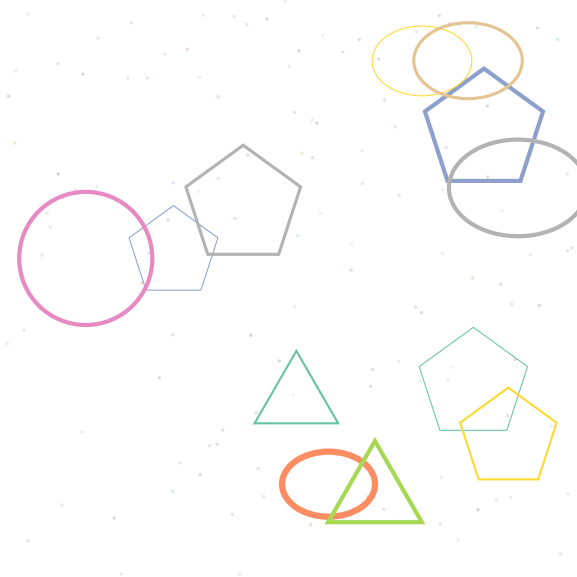[{"shape": "pentagon", "thickness": 0.5, "radius": 0.49, "center": [0.82, 0.334]}, {"shape": "triangle", "thickness": 1, "radius": 0.42, "center": [0.513, 0.308]}, {"shape": "oval", "thickness": 3, "radius": 0.4, "center": [0.569, 0.161]}, {"shape": "pentagon", "thickness": 2, "radius": 0.54, "center": [0.838, 0.773]}, {"shape": "pentagon", "thickness": 0.5, "radius": 0.4, "center": [0.3, 0.562]}, {"shape": "circle", "thickness": 2, "radius": 0.58, "center": [0.149, 0.552]}, {"shape": "triangle", "thickness": 2, "radius": 0.47, "center": [0.649, 0.142]}, {"shape": "pentagon", "thickness": 1, "radius": 0.44, "center": [0.88, 0.24]}, {"shape": "oval", "thickness": 0.5, "radius": 0.43, "center": [0.731, 0.894]}, {"shape": "oval", "thickness": 1.5, "radius": 0.47, "center": [0.81, 0.894]}, {"shape": "oval", "thickness": 2, "radius": 0.6, "center": [0.897, 0.674]}, {"shape": "pentagon", "thickness": 1.5, "radius": 0.52, "center": [0.421, 0.643]}]